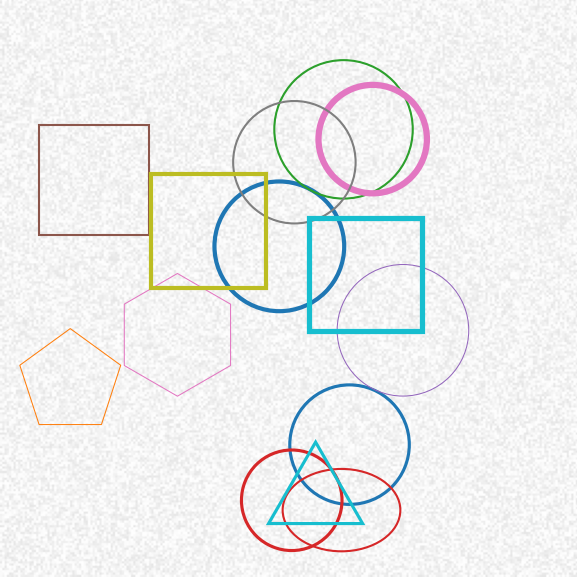[{"shape": "circle", "thickness": 1.5, "radius": 0.52, "center": [0.605, 0.229]}, {"shape": "circle", "thickness": 2, "radius": 0.56, "center": [0.484, 0.573]}, {"shape": "pentagon", "thickness": 0.5, "radius": 0.46, "center": [0.122, 0.338]}, {"shape": "circle", "thickness": 1, "radius": 0.6, "center": [0.595, 0.775]}, {"shape": "circle", "thickness": 1.5, "radius": 0.44, "center": [0.505, 0.133]}, {"shape": "oval", "thickness": 1, "radius": 0.51, "center": [0.591, 0.116]}, {"shape": "circle", "thickness": 0.5, "radius": 0.57, "center": [0.698, 0.427]}, {"shape": "square", "thickness": 1, "radius": 0.48, "center": [0.163, 0.688]}, {"shape": "circle", "thickness": 3, "radius": 0.47, "center": [0.645, 0.758]}, {"shape": "hexagon", "thickness": 0.5, "radius": 0.53, "center": [0.307, 0.419]}, {"shape": "circle", "thickness": 1, "radius": 0.53, "center": [0.51, 0.718]}, {"shape": "square", "thickness": 2, "radius": 0.49, "center": [0.361, 0.599]}, {"shape": "square", "thickness": 2.5, "radius": 0.49, "center": [0.633, 0.524]}, {"shape": "triangle", "thickness": 1.5, "radius": 0.47, "center": [0.546, 0.14]}]